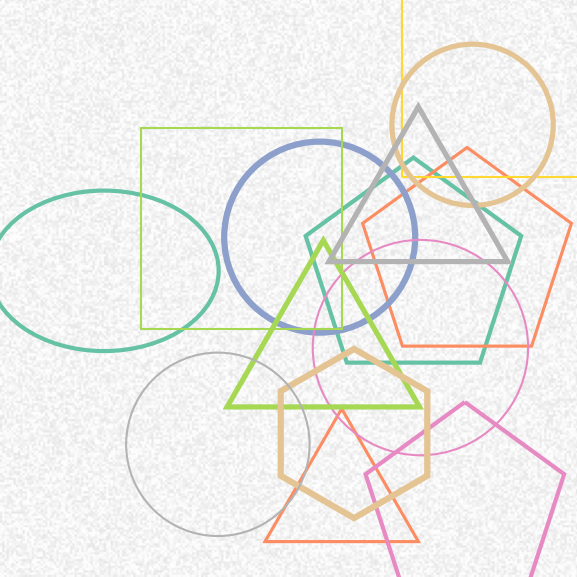[{"shape": "oval", "thickness": 2, "radius": 0.99, "center": [0.18, 0.53]}, {"shape": "pentagon", "thickness": 2, "radius": 0.98, "center": [0.716, 0.53]}, {"shape": "triangle", "thickness": 1.5, "radius": 0.77, "center": [0.592, 0.138]}, {"shape": "pentagon", "thickness": 1.5, "radius": 0.95, "center": [0.809, 0.554]}, {"shape": "circle", "thickness": 3, "radius": 0.83, "center": [0.554, 0.589]}, {"shape": "pentagon", "thickness": 2, "radius": 0.9, "center": [0.805, 0.122]}, {"shape": "circle", "thickness": 1, "radius": 0.93, "center": [0.728, 0.397]}, {"shape": "triangle", "thickness": 2.5, "radius": 0.96, "center": [0.56, 0.391]}, {"shape": "square", "thickness": 1, "radius": 0.87, "center": [0.418, 0.603]}, {"shape": "square", "thickness": 1, "radius": 0.92, "center": [0.879, 0.876]}, {"shape": "circle", "thickness": 2.5, "radius": 0.7, "center": [0.818, 0.783]}, {"shape": "hexagon", "thickness": 3, "radius": 0.73, "center": [0.613, 0.249]}, {"shape": "triangle", "thickness": 2.5, "radius": 0.89, "center": [0.724, 0.636]}, {"shape": "circle", "thickness": 1, "radius": 0.79, "center": [0.377, 0.23]}]